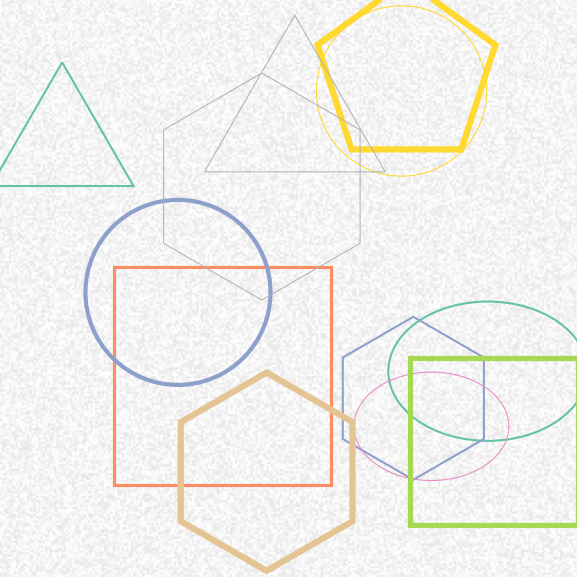[{"shape": "oval", "thickness": 1, "radius": 0.86, "center": [0.845, 0.356]}, {"shape": "triangle", "thickness": 1, "radius": 0.71, "center": [0.108, 0.748]}, {"shape": "square", "thickness": 1.5, "radius": 0.94, "center": [0.386, 0.348]}, {"shape": "circle", "thickness": 2, "radius": 0.8, "center": [0.308, 0.493]}, {"shape": "hexagon", "thickness": 1, "radius": 0.71, "center": [0.716, 0.309]}, {"shape": "oval", "thickness": 0.5, "radius": 0.67, "center": [0.747, 0.261]}, {"shape": "square", "thickness": 2.5, "radius": 0.72, "center": [0.855, 0.235]}, {"shape": "circle", "thickness": 0.5, "radius": 0.74, "center": [0.695, 0.842]}, {"shape": "pentagon", "thickness": 3, "radius": 0.81, "center": [0.704, 0.871]}, {"shape": "hexagon", "thickness": 3, "radius": 0.86, "center": [0.462, 0.182]}, {"shape": "hexagon", "thickness": 0.5, "radius": 0.98, "center": [0.453, 0.676]}, {"shape": "triangle", "thickness": 0.5, "radius": 0.9, "center": [0.51, 0.792]}]